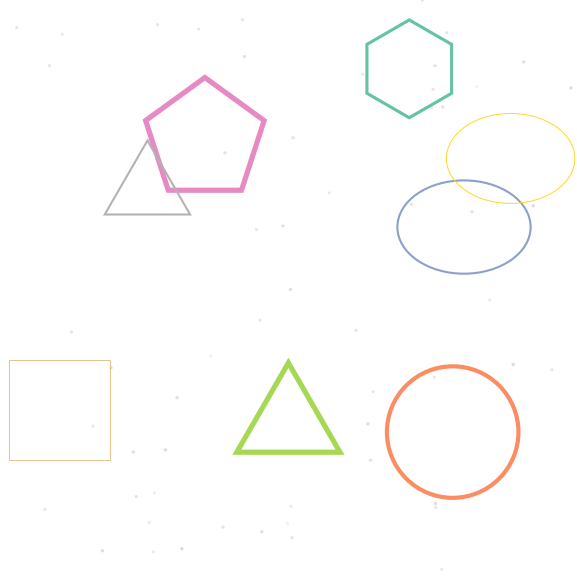[{"shape": "hexagon", "thickness": 1.5, "radius": 0.42, "center": [0.709, 0.88]}, {"shape": "circle", "thickness": 2, "radius": 0.57, "center": [0.784, 0.251]}, {"shape": "oval", "thickness": 1, "radius": 0.58, "center": [0.803, 0.606]}, {"shape": "pentagon", "thickness": 2.5, "radius": 0.54, "center": [0.355, 0.757]}, {"shape": "triangle", "thickness": 2.5, "radius": 0.52, "center": [0.499, 0.268]}, {"shape": "oval", "thickness": 0.5, "radius": 0.56, "center": [0.884, 0.725]}, {"shape": "square", "thickness": 0.5, "radius": 0.44, "center": [0.104, 0.289]}, {"shape": "triangle", "thickness": 1, "radius": 0.43, "center": [0.255, 0.67]}]